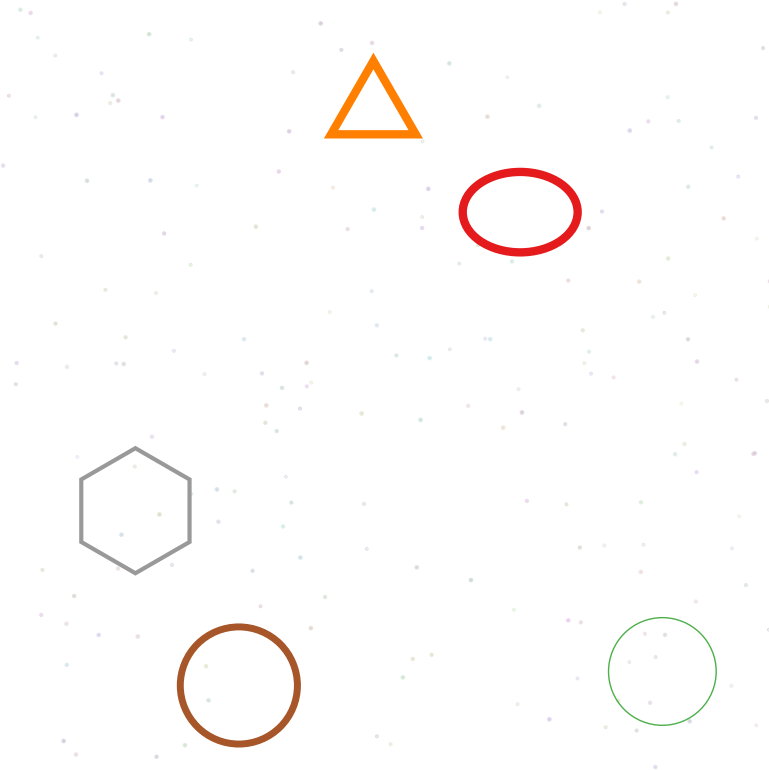[{"shape": "oval", "thickness": 3, "radius": 0.37, "center": [0.676, 0.724]}, {"shape": "circle", "thickness": 0.5, "radius": 0.35, "center": [0.86, 0.128]}, {"shape": "triangle", "thickness": 3, "radius": 0.32, "center": [0.485, 0.857]}, {"shape": "circle", "thickness": 2.5, "radius": 0.38, "center": [0.31, 0.11]}, {"shape": "hexagon", "thickness": 1.5, "radius": 0.41, "center": [0.176, 0.337]}]